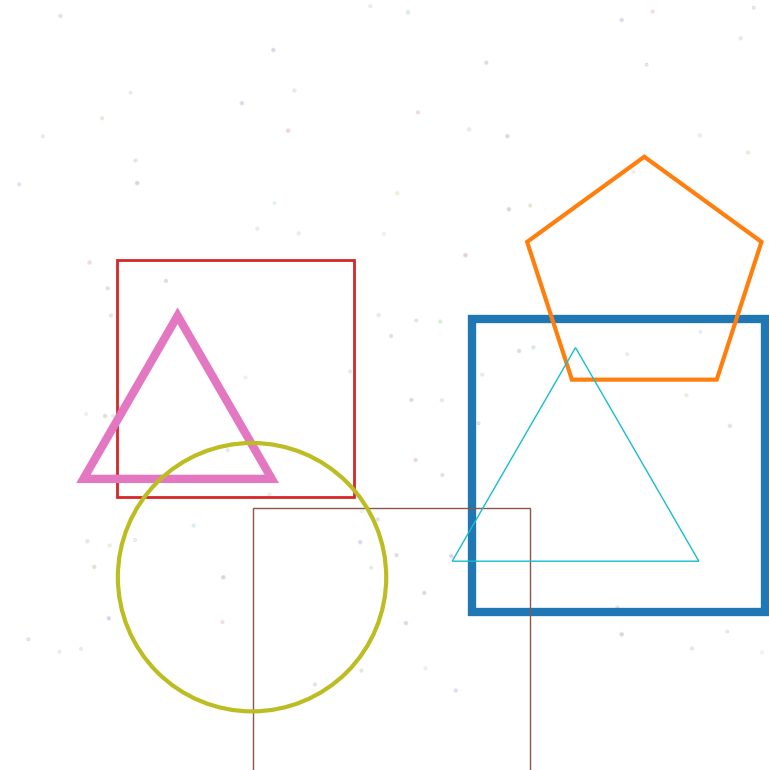[{"shape": "square", "thickness": 3, "radius": 0.95, "center": [0.803, 0.395]}, {"shape": "pentagon", "thickness": 1.5, "radius": 0.8, "center": [0.837, 0.636]}, {"shape": "square", "thickness": 1, "radius": 0.77, "center": [0.306, 0.509]}, {"shape": "square", "thickness": 0.5, "radius": 0.9, "center": [0.508, 0.161]}, {"shape": "triangle", "thickness": 3, "radius": 0.71, "center": [0.231, 0.449]}, {"shape": "circle", "thickness": 1.5, "radius": 0.87, "center": [0.327, 0.25]}, {"shape": "triangle", "thickness": 0.5, "radius": 0.92, "center": [0.747, 0.364]}]